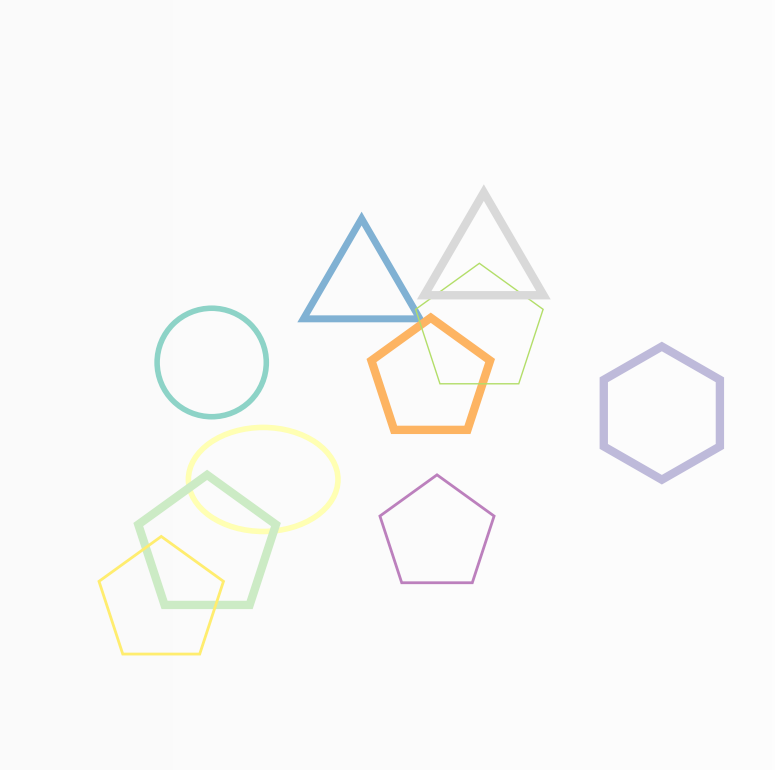[{"shape": "circle", "thickness": 2, "radius": 0.35, "center": [0.273, 0.529]}, {"shape": "oval", "thickness": 2, "radius": 0.48, "center": [0.34, 0.377]}, {"shape": "hexagon", "thickness": 3, "radius": 0.43, "center": [0.854, 0.464]}, {"shape": "triangle", "thickness": 2.5, "radius": 0.43, "center": [0.467, 0.629]}, {"shape": "pentagon", "thickness": 3, "radius": 0.4, "center": [0.556, 0.507]}, {"shape": "pentagon", "thickness": 0.5, "radius": 0.43, "center": [0.619, 0.572]}, {"shape": "triangle", "thickness": 3, "radius": 0.44, "center": [0.624, 0.661]}, {"shape": "pentagon", "thickness": 1, "radius": 0.39, "center": [0.564, 0.306]}, {"shape": "pentagon", "thickness": 3, "radius": 0.47, "center": [0.267, 0.29]}, {"shape": "pentagon", "thickness": 1, "radius": 0.42, "center": [0.208, 0.219]}]